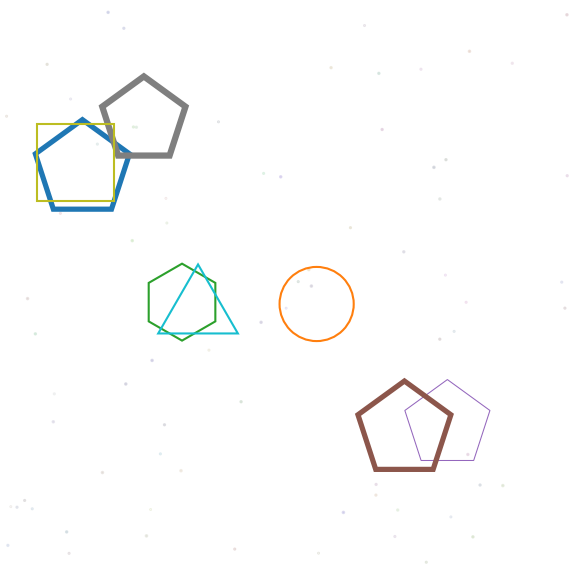[{"shape": "pentagon", "thickness": 2.5, "radius": 0.43, "center": [0.143, 0.706]}, {"shape": "circle", "thickness": 1, "radius": 0.32, "center": [0.548, 0.473]}, {"shape": "hexagon", "thickness": 1, "radius": 0.33, "center": [0.315, 0.476]}, {"shape": "pentagon", "thickness": 0.5, "radius": 0.39, "center": [0.775, 0.264]}, {"shape": "pentagon", "thickness": 2.5, "radius": 0.42, "center": [0.7, 0.255]}, {"shape": "pentagon", "thickness": 3, "radius": 0.38, "center": [0.249, 0.791]}, {"shape": "square", "thickness": 1, "radius": 0.33, "center": [0.131, 0.718]}, {"shape": "triangle", "thickness": 1, "radius": 0.4, "center": [0.343, 0.462]}]